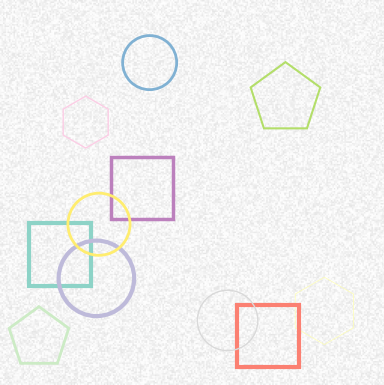[{"shape": "square", "thickness": 3, "radius": 0.4, "center": [0.156, 0.339]}, {"shape": "hexagon", "thickness": 0.5, "radius": 0.44, "center": [0.843, 0.192]}, {"shape": "circle", "thickness": 3, "radius": 0.49, "center": [0.25, 0.277]}, {"shape": "square", "thickness": 3, "radius": 0.4, "center": [0.697, 0.126]}, {"shape": "circle", "thickness": 2, "radius": 0.35, "center": [0.389, 0.837]}, {"shape": "pentagon", "thickness": 1.5, "radius": 0.48, "center": [0.741, 0.744]}, {"shape": "hexagon", "thickness": 1, "radius": 0.34, "center": [0.223, 0.683]}, {"shape": "circle", "thickness": 1, "radius": 0.39, "center": [0.591, 0.168]}, {"shape": "square", "thickness": 2.5, "radius": 0.4, "center": [0.368, 0.512]}, {"shape": "pentagon", "thickness": 2, "radius": 0.41, "center": [0.101, 0.122]}, {"shape": "circle", "thickness": 2, "radius": 0.4, "center": [0.257, 0.418]}]